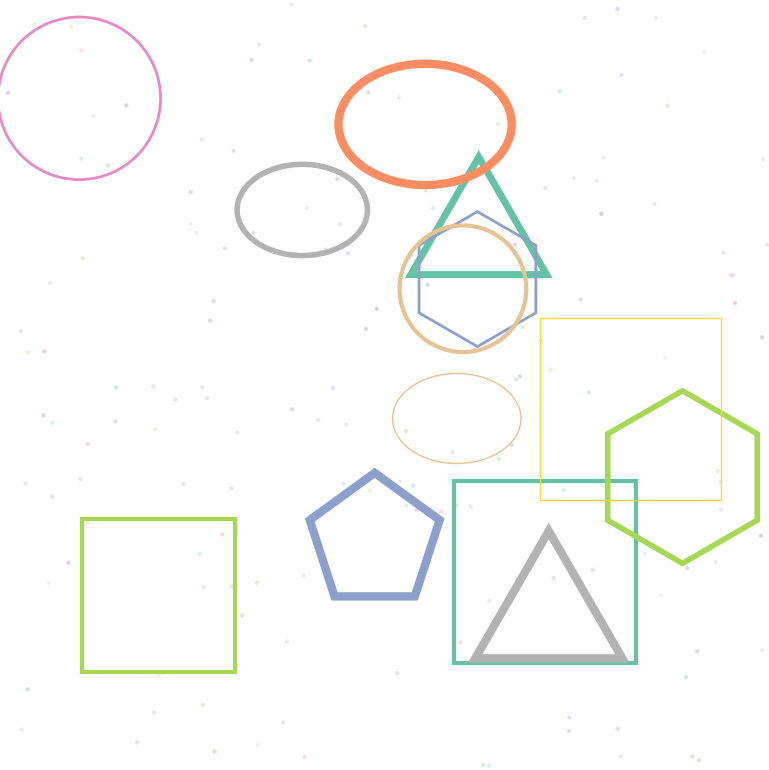[{"shape": "triangle", "thickness": 2.5, "radius": 0.51, "center": [0.622, 0.694]}, {"shape": "square", "thickness": 1.5, "radius": 0.59, "center": [0.708, 0.257]}, {"shape": "oval", "thickness": 3, "radius": 0.56, "center": [0.552, 0.838]}, {"shape": "hexagon", "thickness": 1, "radius": 0.44, "center": [0.62, 0.638]}, {"shape": "pentagon", "thickness": 3, "radius": 0.44, "center": [0.487, 0.297]}, {"shape": "circle", "thickness": 1, "radius": 0.53, "center": [0.103, 0.872]}, {"shape": "hexagon", "thickness": 2, "radius": 0.56, "center": [0.886, 0.38]}, {"shape": "square", "thickness": 1.5, "radius": 0.5, "center": [0.206, 0.227]}, {"shape": "square", "thickness": 0.5, "radius": 0.59, "center": [0.819, 0.469]}, {"shape": "oval", "thickness": 0.5, "radius": 0.42, "center": [0.593, 0.457]}, {"shape": "circle", "thickness": 1.5, "radius": 0.41, "center": [0.601, 0.625]}, {"shape": "oval", "thickness": 2, "radius": 0.42, "center": [0.393, 0.727]}, {"shape": "triangle", "thickness": 3, "radius": 0.55, "center": [0.713, 0.2]}]